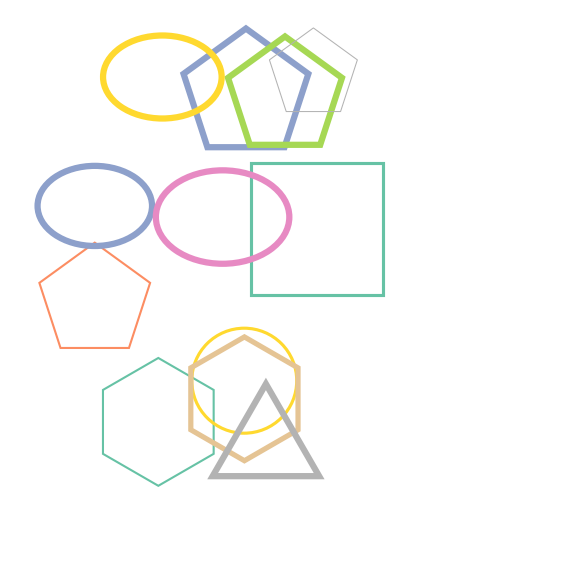[{"shape": "hexagon", "thickness": 1, "radius": 0.55, "center": [0.274, 0.269]}, {"shape": "square", "thickness": 1.5, "radius": 0.57, "center": [0.549, 0.602]}, {"shape": "pentagon", "thickness": 1, "radius": 0.5, "center": [0.164, 0.478]}, {"shape": "oval", "thickness": 3, "radius": 0.5, "center": [0.164, 0.643]}, {"shape": "pentagon", "thickness": 3, "radius": 0.57, "center": [0.426, 0.836]}, {"shape": "oval", "thickness": 3, "radius": 0.58, "center": [0.385, 0.623]}, {"shape": "pentagon", "thickness": 3, "radius": 0.52, "center": [0.494, 0.832]}, {"shape": "circle", "thickness": 1.5, "radius": 0.45, "center": [0.423, 0.34]}, {"shape": "oval", "thickness": 3, "radius": 0.51, "center": [0.281, 0.866]}, {"shape": "hexagon", "thickness": 2.5, "radius": 0.54, "center": [0.423, 0.309]}, {"shape": "pentagon", "thickness": 0.5, "radius": 0.4, "center": [0.543, 0.871]}, {"shape": "triangle", "thickness": 3, "radius": 0.53, "center": [0.46, 0.228]}]